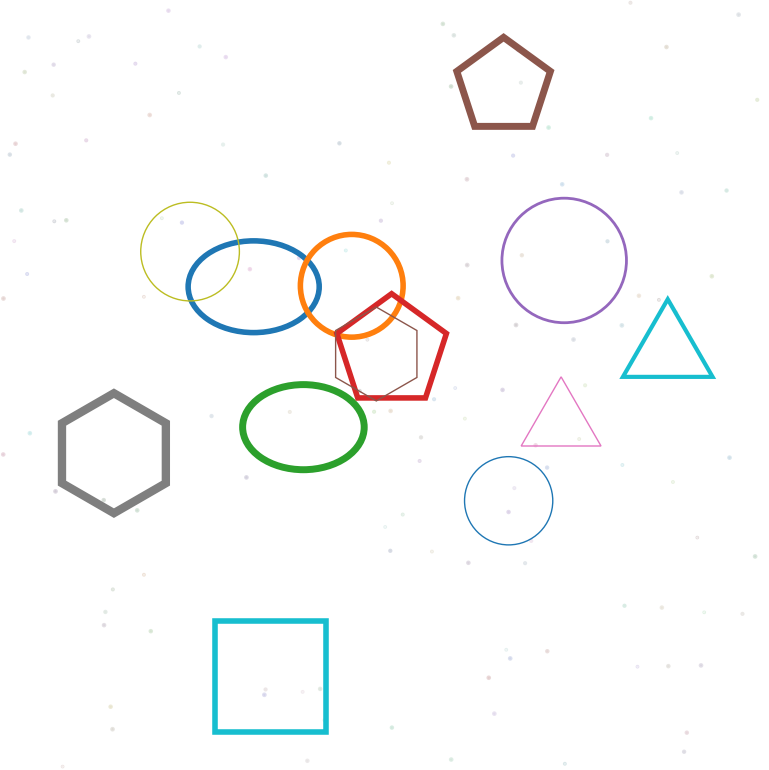[{"shape": "circle", "thickness": 0.5, "radius": 0.29, "center": [0.661, 0.35]}, {"shape": "oval", "thickness": 2, "radius": 0.43, "center": [0.329, 0.628]}, {"shape": "circle", "thickness": 2, "radius": 0.33, "center": [0.457, 0.629]}, {"shape": "oval", "thickness": 2.5, "radius": 0.39, "center": [0.394, 0.445]}, {"shape": "pentagon", "thickness": 2, "radius": 0.37, "center": [0.509, 0.544]}, {"shape": "circle", "thickness": 1, "radius": 0.4, "center": [0.733, 0.662]}, {"shape": "pentagon", "thickness": 2.5, "radius": 0.32, "center": [0.654, 0.888]}, {"shape": "hexagon", "thickness": 0.5, "radius": 0.3, "center": [0.489, 0.54]}, {"shape": "triangle", "thickness": 0.5, "radius": 0.3, "center": [0.729, 0.451]}, {"shape": "hexagon", "thickness": 3, "radius": 0.39, "center": [0.148, 0.411]}, {"shape": "circle", "thickness": 0.5, "radius": 0.32, "center": [0.247, 0.673]}, {"shape": "square", "thickness": 2, "radius": 0.36, "center": [0.351, 0.121]}, {"shape": "triangle", "thickness": 1.5, "radius": 0.34, "center": [0.867, 0.544]}]